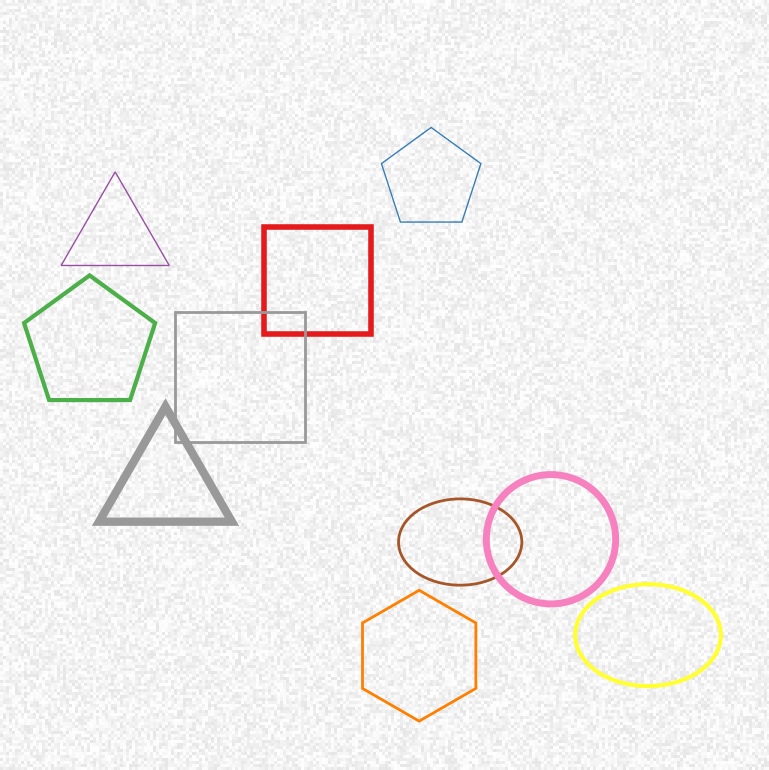[{"shape": "square", "thickness": 2, "radius": 0.35, "center": [0.412, 0.635]}, {"shape": "pentagon", "thickness": 0.5, "radius": 0.34, "center": [0.56, 0.767]}, {"shape": "pentagon", "thickness": 1.5, "radius": 0.45, "center": [0.116, 0.553]}, {"shape": "triangle", "thickness": 0.5, "radius": 0.41, "center": [0.15, 0.696]}, {"shape": "hexagon", "thickness": 1, "radius": 0.42, "center": [0.544, 0.148]}, {"shape": "oval", "thickness": 1.5, "radius": 0.47, "center": [0.842, 0.175]}, {"shape": "oval", "thickness": 1, "radius": 0.4, "center": [0.598, 0.296]}, {"shape": "circle", "thickness": 2.5, "radius": 0.42, "center": [0.716, 0.3]}, {"shape": "triangle", "thickness": 3, "radius": 0.5, "center": [0.215, 0.372]}, {"shape": "square", "thickness": 1, "radius": 0.42, "center": [0.312, 0.511]}]